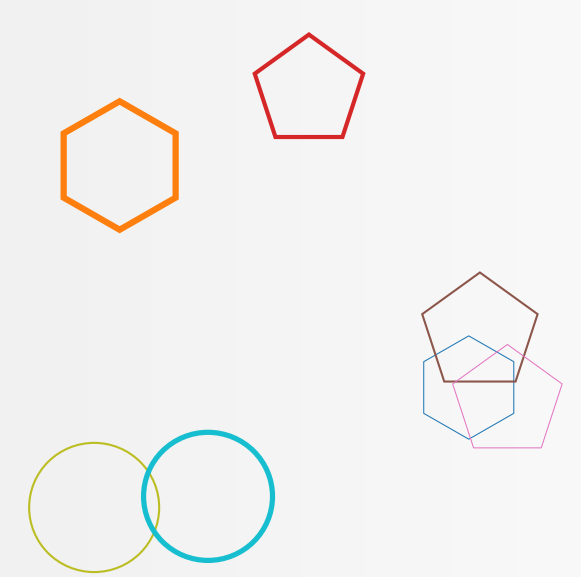[{"shape": "hexagon", "thickness": 0.5, "radius": 0.45, "center": [0.806, 0.328]}, {"shape": "hexagon", "thickness": 3, "radius": 0.56, "center": [0.206, 0.713]}, {"shape": "pentagon", "thickness": 2, "radius": 0.49, "center": [0.532, 0.841]}, {"shape": "pentagon", "thickness": 1, "radius": 0.52, "center": [0.826, 0.423]}, {"shape": "pentagon", "thickness": 0.5, "radius": 0.49, "center": [0.873, 0.304]}, {"shape": "circle", "thickness": 1, "radius": 0.56, "center": [0.162, 0.12]}, {"shape": "circle", "thickness": 2.5, "radius": 0.55, "center": [0.358, 0.14]}]